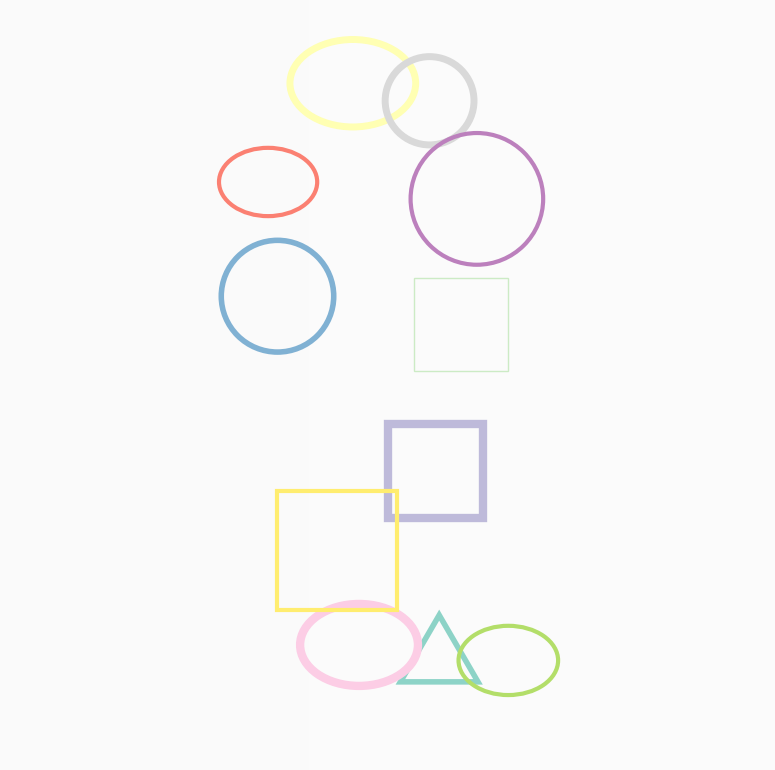[{"shape": "triangle", "thickness": 2, "radius": 0.29, "center": [0.567, 0.143]}, {"shape": "oval", "thickness": 2.5, "radius": 0.41, "center": [0.455, 0.892]}, {"shape": "square", "thickness": 3, "radius": 0.31, "center": [0.562, 0.389]}, {"shape": "oval", "thickness": 1.5, "radius": 0.32, "center": [0.346, 0.764]}, {"shape": "circle", "thickness": 2, "radius": 0.36, "center": [0.358, 0.615]}, {"shape": "oval", "thickness": 1.5, "radius": 0.32, "center": [0.656, 0.142]}, {"shape": "oval", "thickness": 3, "radius": 0.38, "center": [0.463, 0.162]}, {"shape": "circle", "thickness": 2.5, "radius": 0.29, "center": [0.554, 0.869]}, {"shape": "circle", "thickness": 1.5, "radius": 0.43, "center": [0.615, 0.742]}, {"shape": "square", "thickness": 0.5, "radius": 0.3, "center": [0.594, 0.579]}, {"shape": "square", "thickness": 1.5, "radius": 0.39, "center": [0.435, 0.285]}]